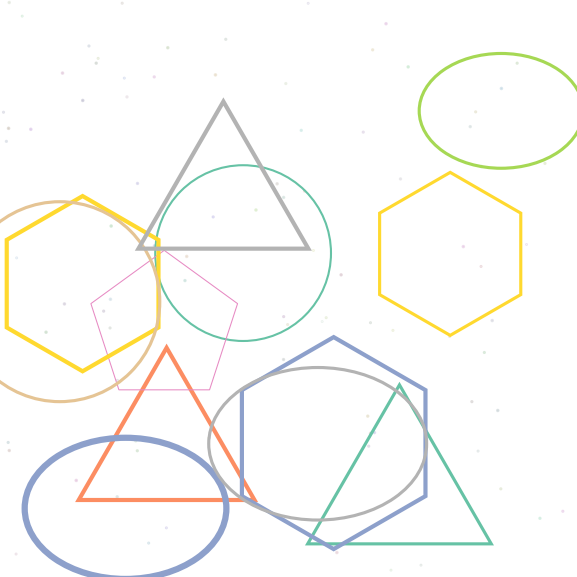[{"shape": "triangle", "thickness": 1.5, "radius": 0.92, "center": [0.692, 0.149]}, {"shape": "circle", "thickness": 1, "radius": 0.76, "center": [0.421, 0.561]}, {"shape": "triangle", "thickness": 2, "radius": 0.88, "center": [0.288, 0.221]}, {"shape": "hexagon", "thickness": 2, "radius": 0.92, "center": [0.578, 0.232]}, {"shape": "oval", "thickness": 3, "radius": 0.87, "center": [0.217, 0.119]}, {"shape": "pentagon", "thickness": 0.5, "radius": 0.67, "center": [0.284, 0.432]}, {"shape": "oval", "thickness": 1.5, "radius": 0.71, "center": [0.868, 0.807]}, {"shape": "hexagon", "thickness": 2, "radius": 0.76, "center": [0.143, 0.508]}, {"shape": "hexagon", "thickness": 1.5, "radius": 0.71, "center": [0.78, 0.56]}, {"shape": "circle", "thickness": 1.5, "radius": 0.87, "center": [0.104, 0.477]}, {"shape": "triangle", "thickness": 2, "radius": 0.85, "center": [0.387, 0.653]}, {"shape": "oval", "thickness": 1.5, "radius": 0.94, "center": [0.55, 0.231]}]